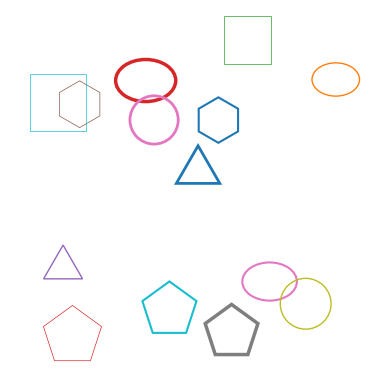[{"shape": "hexagon", "thickness": 1.5, "radius": 0.3, "center": [0.567, 0.688]}, {"shape": "triangle", "thickness": 2, "radius": 0.33, "center": [0.514, 0.556]}, {"shape": "oval", "thickness": 1, "radius": 0.31, "center": [0.872, 0.794]}, {"shape": "square", "thickness": 0.5, "radius": 0.31, "center": [0.643, 0.896]}, {"shape": "pentagon", "thickness": 0.5, "radius": 0.4, "center": [0.188, 0.127]}, {"shape": "oval", "thickness": 2.5, "radius": 0.39, "center": [0.378, 0.791]}, {"shape": "triangle", "thickness": 1, "radius": 0.29, "center": [0.164, 0.305]}, {"shape": "hexagon", "thickness": 0.5, "radius": 0.3, "center": [0.207, 0.729]}, {"shape": "circle", "thickness": 2, "radius": 0.31, "center": [0.4, 0.688]}, {"shape": "oval", "thickness": 1.5, "radius": 0.35, "center": [0.7, 0.269]}, {"shape": "pentagon", "thickness": 2.5, "radius": 0.36, "center": [0.601, 0.137]}, {"shape": "circle", "thickness": 1, "radius": 0.33, "center": [0.794, 0.211]}, {"shape": "square", "thickness": 0.5, "radius": 0.36, "center": [0.15, 0.734]}, {"shape": "pentagon", "thickness": 1.5, "radius": 0.37, "center": [0.44, 0.195]}]